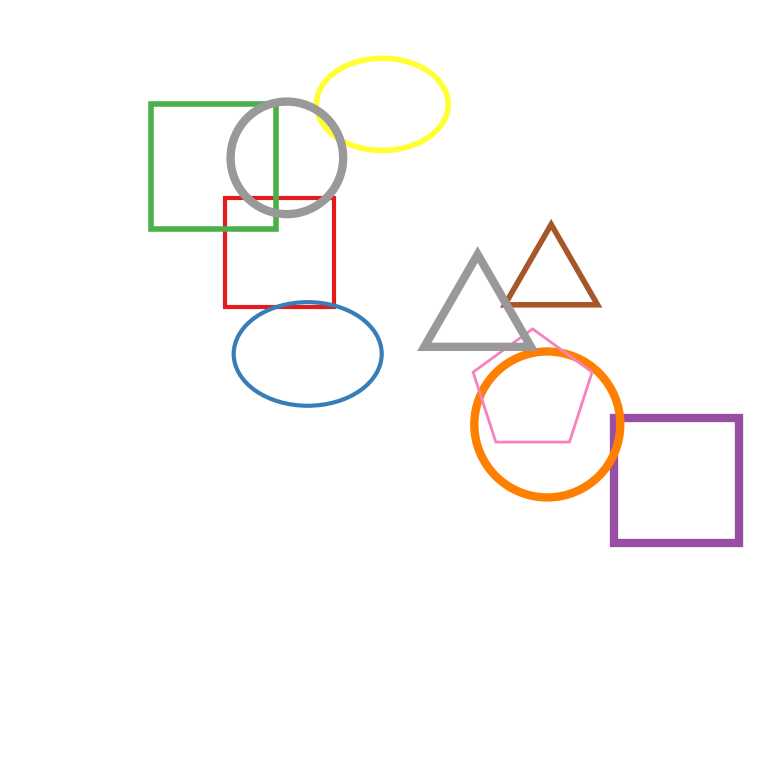[{"shape": "square", "thickness": 1.5, "radius": 0.35, "center": [0.363, 0.672]}, {"shape": "oval", "thickness": 1.5, "radius": 0.48, "center": [0.4, 0.54]}, {"shape": "square", "thickness": 2, "radius": 0.41, "center": [0.277, 0.784]}, {"shape": "square", "thickness": 3, "radius": 0.41, "center": [0.878, 0.376]}, {"shape": "circle", "thickness": 3, "radius": 0.47, "center": [0.711, 0.449]}, {"shape": "oval", "thickness": 2, "radius": 0.43, "center": [0.497, 0.864]}, {"shape": "triangle", "thickness": 2, "radius": 0.35, "center": [0.716, 0.639]}, {"shape": "pentagon", "thickness": 1, "radius": 0.41, "center": [0.692, 0.492]}, {"shape": "triangle", "thickness": 3, "radius": 0.4, "center": [0.62, 0.59]}, {"shape": "circle", "thickness": 3, "radius": 0.37, "center": [0.373, 0.795]}]